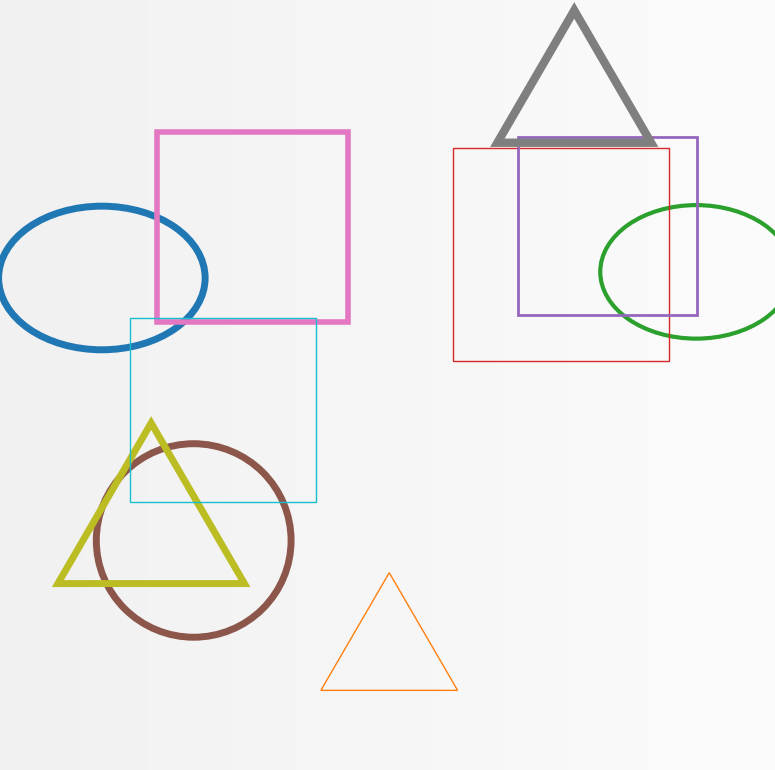[{"shape": "oval", "thickness": 2.5, "radius": 0.67, "center": [0.131, 0.639]}, {"shape": "triangle", "thickness": 0.5, "radius": 0.51, "center": [0.502, 0.154]}, {"shape": "oval", "thickness": 1.5, "radius": 0.62, "center": [0.898, 0.647]}, {"shape": "square", "thickness": 0.5, "radius": 0.69, "center": [0.724, 0.669]}, {"shape": "square", "thickness": 1, "radius": 0.58, "center": [0.784, 0.707]}, {"shape": "circle", "thickness": 2.5, "radius": 0.63, "center": [0.25, 0.298]}, {"shape": "square", "thickness": 2, "radius": 0.62, "center": [0.326, 0.705]}, {"shape": "triangle", "thickness": 3, "radius": 0.57, "center": [0.741, 0.872]}, {"shape": "triangle", "thickness": 2.5, "radius": 0.69, "center": [0.195, 0.312]}, {"shape": "square", "thickness": 0.5, "radius": 0.6, "center": [0.287, 0.468]}]